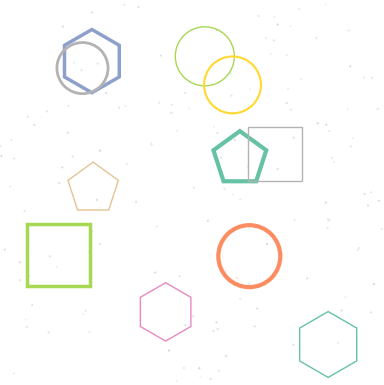[{"shape": "hexagon", "thickness": 1, "radius": 0.43, "center": [0.852, 0.105]}, {"shape": "pentagon", "thickness": 3, "radius": 0.36, "center": [0.623, 0.587]}, {"shape": "circle", "thickness": 3, "radius": 0.4, "center": [0.648, 0.335]}, {"shape": "hexagon", "thickness": 2.5, "radius": 0.41, "center": [0.239, 0.841]}, {"shape": "hexagon", "thickness": 1, "radius": 0.38, "center": [0.43, 0.19]}, {"shape": "square", "thickness": 2.5, "radius": 0.4, "center": [0.152, 0.337]}, {"shape": "circle", "thickness": 1, "radius": 0.38, "center": [0.532, 0.854]}, {"shape": "circle", "thickness": 1.5, "radius": 0.37, "center": [0.604, 0.779]}, {"shape": "pentagon", "thickness": 1, "radius": 0.34, "center": [0.242, 0.51]}, {"shape": "circle", "thickness": 2, "radius": 0.33, "center": [0.214, 0.823]}, {"shape": "square", "thickness": 1, "radius": 0.35, "center": [0.714, 0.6]}]